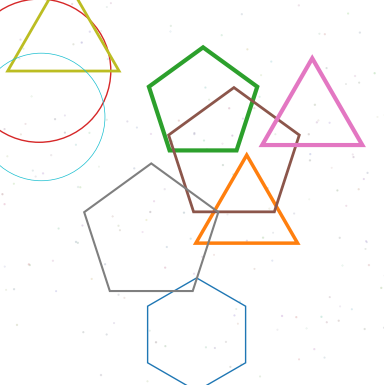[{"shape": "hexagon", "thickness": 1, "radius": 0.73, "center": [0.511, 0.131]}, {"shape": "triangle", "thickness": 2.5, "radius": 0.76, "center": [0.641, 0.445]}, {"shape": "pentagon", "thickness": 3, "radius": 0.74, "center": [0.527, 0.729]}, {"shape": "circle", "thickness": 1, "radius": 0.93, "center": [0.102, 0.816]}, {"shape": "pentagon", "thickness": 2, "radius": 0.89, "center": [0.608, 0.594]}, {"shape": "triangle", "thickness": 3, "radius": 0.75, "center": [0.811, 0.698]}, {"shape": "pentagon", "thickness": 1.5, "radius": 0.92, "center": [0.393, 0.392]}, {"shape": "triangle", "thickness": 2, "radius": 0.84, "center": [0.165, 0.899]}, {"shape": "circle", "thickness": 0.5, "radius": 0.83, "center": [0.107, 0.696]}]